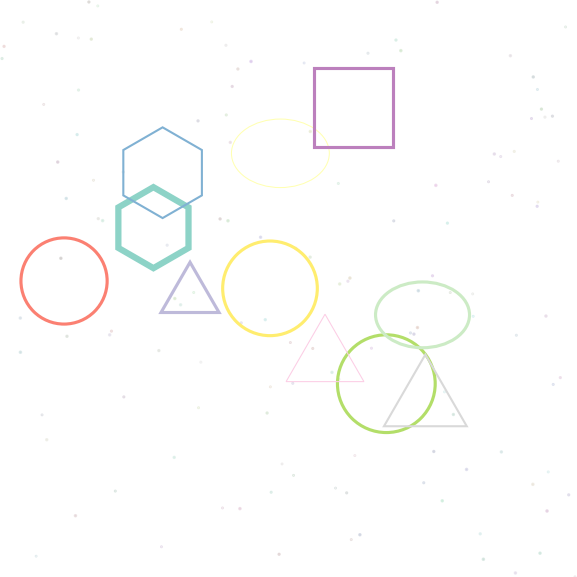[{"shape": "hexagon", "thickness": 3, "radius": 0.35, "center": [0.266, 0.605]}, {"shape": "oval", "thickness": 0.5, "radius": 0.42, "center": [0.486, 0.734]}, {"shape": "triangle", "thickness": 1.5, "radius": 0.29, "center": [0.329, 0.487]}, {"shape": "circle", "thickness": 1.5, "radius": 0.37, "center": [0.111, 0.513]}, {"shape": "hexagon", "thickness": 1, "radius": 0.39, "center": [0.282, 0.7]}, {"shape": "circle", "thickness": 1.5, "radius": 0.42, "center": [0.669, 0.335]}, {"shape": "triangle", "thickness": 0.5, "radius": 0.39, "center": [0.563, 0.377]}, {"shape": "triangle", "thickness": 1, "radius": 0.41, "center": [0.737, 0.302]}, {"shape": "square", "thickness": 1.5, "radius": 0.34, "center": [0.612, 0.813]}, {"shape": "oval", "thickness": 1.5, "radius": 0.41, "center": [0.732, 0.454]}, {"shape": "circle", "thickness": 1.5, "radius": 0.41, "center": [0.468, 0.5]}]